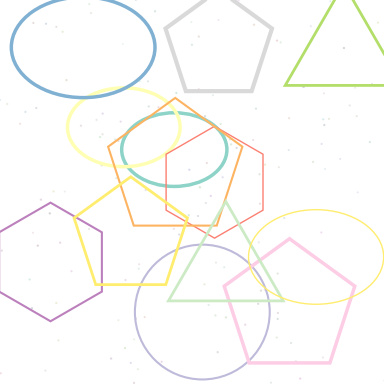[{"shape": "oval", "thickness": 2.5, "radius": 0.68, "center": [0.453, 0.611]}, {"shape": "oval", "thickness": 2.5, "radius": 0.73, "center": [0.322, 0.669]}, {"shape": "circle", "thickness": 1.5, "radius": 0.88, "center": [0.525, 0.189]}, {"shape": "hexagon", "thickness": 1, "radius": 0.73, "center": [0.557, 0.527]}, {"shape": "oval", "thickness": 2.5, "radius": 0.93, "center": [0.216, 0.877]}, {"shape": "pentagon", "thickness": 1.5, "radius": 0.92, "center": [0.455, 0.562]}, {"shape": "triangle", "thickness": 2, "radius": 0.88, "center": [0.893, 0.866]}, {"shape": "pentagon", "thickness": 2.5, "radius": 0.89, "center": [0.752, 0.202]}, {"shape": "pentagon", "thickness": 3, "radius": 0.73, "center": [0.568, 0.881]}, {"shape": "hexagon", "thickness": 1.5, "radius": 0.77, "center": [0.131, 0.32]}, {"shape": "triangle", "thickness": 2, "radius": 0.86, "center": [0.587, 0.305]}, {"shape": "oval", "thickness": 1, "radius": 0.88, "center": [0.821, 0.333]}, {"shape": "pentagon", "thickness": 2, "radius": 0.77, "center": [0.34, 0.386]}]